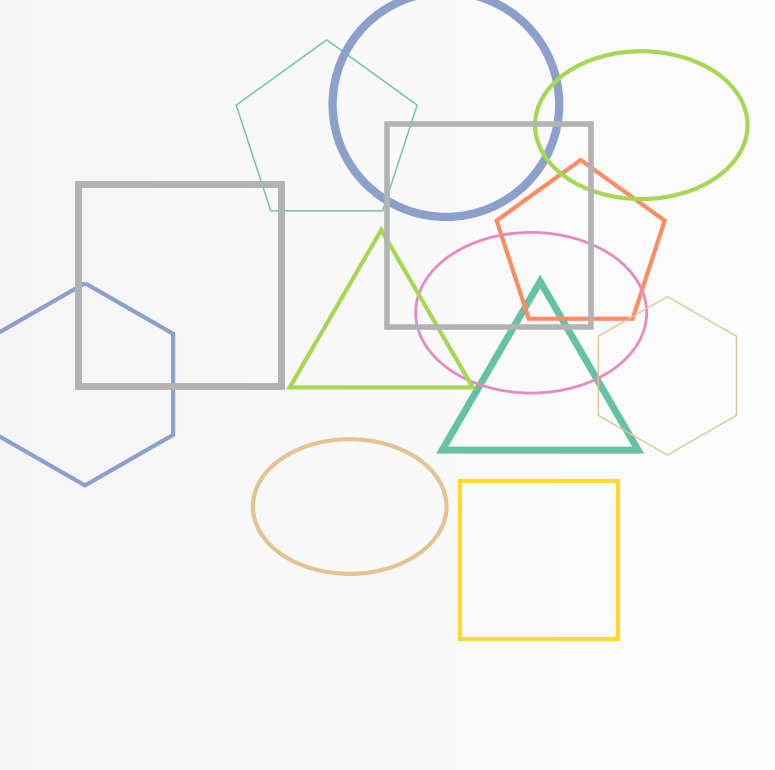[{"shape": "triangle", "thickness": 2.5, "radius": 0.73, "center": [0.697, 0.488]}, {"shape": "pentagon", "thickness": 0.5, "radius": 0.61, "center": [0.422, 0.826]}, {"shape": "pentagon", "thickness": 1.5, "radius": 0.57, "center": [0.749, 0.678]}, {"shape": "hexagon", "thickness": 1.5, "radius": 0.66, "center": [0.11, 0.501]}, {"shape": "circle", "thickness": 3, "radius": 0.73, "center": [0.575, 0.864]}, {"shape": "oval", "thickness": 1, "radius": 0.75, "center": [0.685, 0.594]}, {"shape": "triangle", "thickness": 1.5, "radius": 0.68, "center": [0.492, 0.565]}, {"shape": "oval", "thickness": 1.5, "radius": 0.69, "center": [0.827, 0.837]}, {"shape": "square", "thickness": 1.5, "radius": 0.51, "center": [0.696, 0.272]}, {"shape": "hexagon", "thickness": 0.5, "radius": 0.51, "center": [0.861, 0.512]}, {"shape": "oval", "thickness": 1.5, "radius": 0.62, "center": [0.451, 0.342]}, {"shape": "square", "thickness": 2.5, "radius": 0.65, "center": [0.231, 0.63]}, {"shape": "square", "thickness": 2, "radius": 0.66, "center": [0.631, 0.707]}]